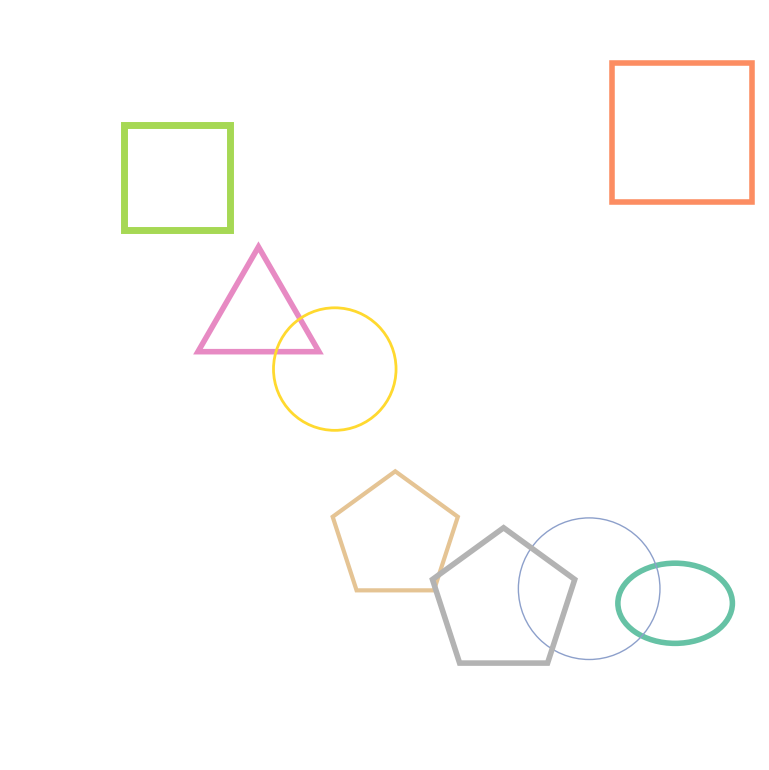[{"shape": "oval", "thickness": 2, "radius": 0.37, "center": [0.877, 0.217]}, {"shape": "square", "thickness": 2, "radius": 0.45, "center": [0.886, 0.828]}, {"shape": "circle", "thickness": 0.5, "radius": 0.46, "center": [0.765, 0.235]}, {"shape": "triangle", "thickness": 2, "radius": 0.45, "center": [0.336, 0.589]}, {"shape": "square", "thickness": 2.5, "radius": 0.34, "center": [0.23, 0.77]}, {"shape": "circle", "thickness": 1, "radius": 0.4, "center": [0.435, 0.521]}, {"shape": "pentagon", "thickness": 1.5, "radius": 0.43, "center": [0.513, 0.302]}, {"shape": "pentagon", "thickness": 2, "radius": 0.49, "center": [0.654, 0.217]}]